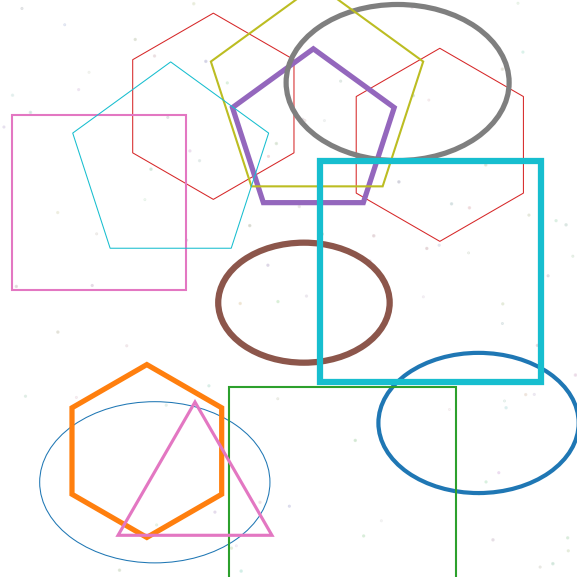[{"shape": "oval", "thickness": 2, "radius": 0.87, "center": [0.829, 0.267]}, {"shape": "oval", "thickness": 0.5, "radius": 1.0, "center": [0.268, 0.164]}, {"shape": "hexagon", "thickness": 2.5, "radius": 0.75, "center": [0.254, 0.218]}, {"shape": "square", "thickness": 1, "radius": 0.98, "center": [0.593, 0.133]}, {"shape": "hexagon", "thickness": 0.5, "radius": 0.84, "center": [0.762, 0.748]}, {"shape": "hexagon", "thickness": 0.5, "radius": 0.81, "center": [0.369, 0.815]}, {"shape": "pentagon", "thickness": 2.5, "radius": 0.74, "center": [0.543, 0.767]}, {"shape": "oval", "thickness": 3, "radius": 0.74, "center": [0.526, 0.475]}, {"shape": "triangle", "thickness": 1.5, "radius": 0.77, "center": [0.338, 0.149]}, {"shape": "square", "thickness": 1, "radius": 0.76, "center": [0.172, 0.648]}, {"shape": "oval", "thickness": 2.5, "radius": 0.97, "center": [0.689, 0.856]}, {"shape": "pentagon", "thickness": 1, "radius": 0.97, "center": [0.549, 0.833]}, {"shape": "square", "thickness": 3, "radius": 0.96, "center": [0.745, 0.53]}, {"shape": "pentagon", "thickness": 0.5, "radius": 0.89, "center": [0.296, 0.714]}]